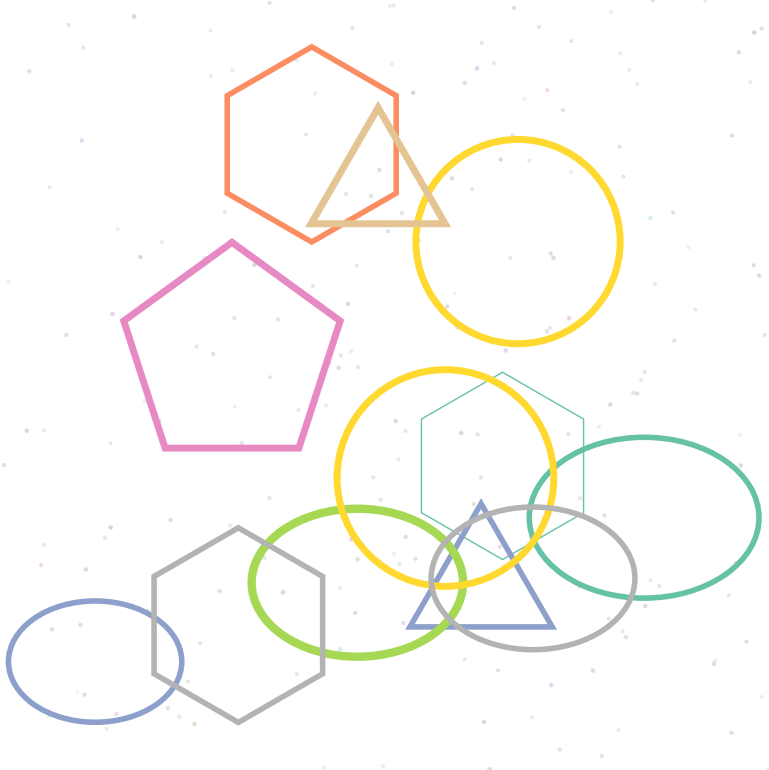[{"shape": "hexagon", "thickness": 0.5, "radius": 0.61, "center": [0.653, 0.395]}, {"shape": "oval", "thickness": 2, "radius": 0.75, "center": [0.837, 0.328]}, {"shape": "hexagon", "thickness": 2, "radius": 0.63, "center": [0.405, 0.812]}, {"shape": "triangle", "thickness": 2, "radius": 0.53, "center": [0.625, 0.239]}, {"shape": "oval", "thickness": 2, "radius": 0.56, "center": [0.124, 0.141]}, {"shape": "pentagon", "thickness": 2.5, "radius": 0.74, "center": [0.301, 0.538]}, {"shape": "oval", "thickness": 3, "radius": 0.69, "center": [0.464, 0.243]}, {"shape": "circle", "thickness": 2.5, "radius": 0.66, "center": [0.673, 0.686]}, {"shape": "circle", "thickness": 2.5, "radius": 0.7, "center": [0.579, 0.379]}, {"shape": "triangle", "thickness": 2.5, "radius": 0.5, "center": [0.491, 0.76]}, {"shape": "hexagon", "thickness": 2, "radius": 0.63, "center": [0.31, 0.188]}, {"shape": "oval", "thickness": 2, "radius": 0.66, "center": [0.692, 0.249]}]